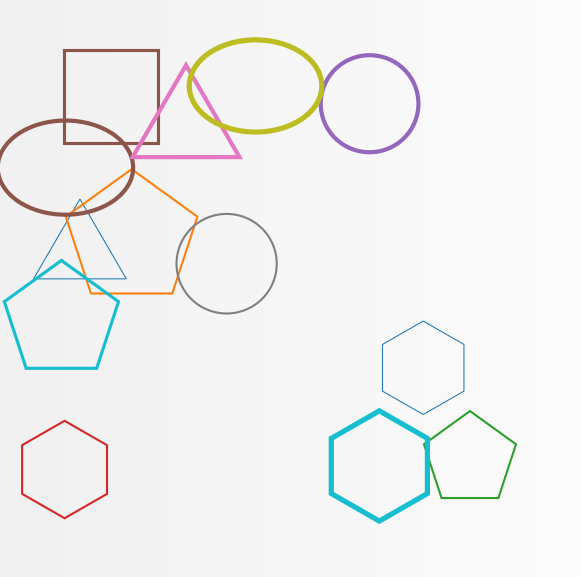[{"shape": "hexagon", "thickness": 0.5, "radius": 0.4, "center": [0.728, 0.362]}, {"shape": "triangle", "thickness": 0.5, "radius": 0.46, "center": [0.138, 0.562]}, {"shape": "pentagon", "thickness": 1, "radius": 0.6, "center": [0.226, 0.587]}, {"shape": "pentagon", "thickness": 1, "radius": 0.42, "center": [0.809, 0.204]}, {"shape": "hexagon", "thickness": 1, "radius": 0.42, "center": [0.111, 0.186]}, {"shape": "circle", "thickness": 2, "radius": 0.42, "center": [0.636, 0.82]}, {"shape": "oval", "thickness": 2, "radius": 0.58, "center": [0.113, 0.709]}, {"shape": "square", "thickness": 1.5, "radius": 0.4, "center": [0.192, 0.832]}, {"shape": "triangle", "thickness": 2, "radius": 0.53, "center": [0.32, 0.78]}, {"shape": "circle", "thickness": 1, "radius": 0.43, "center": [0.39, 0.542]}, {"shape": "oval", "thickness": 2.5, "radius": 0.57, "center": [0.44, 0.85]}, {"shape": "pentagon", "thickness": 1.5, "radius": 0.52, "center": [0.106, 0.445]}, {"shape": "hexagon", "thickness": 2.5, "radius": 0.48, "center": [0.653, 0.192]}]